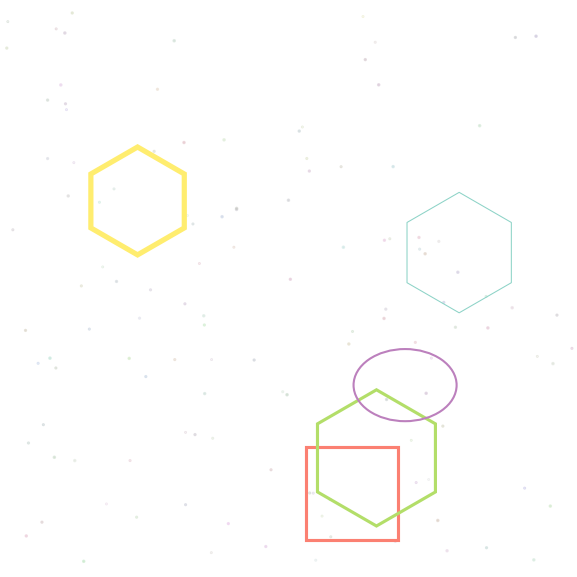[{"shape": "hexagon", "thickness": 0.5, "radius": 0.52, "center": [0.795, 0.562]}, {"shape": "square", "thickness": 1.5, "radius": 0.4, "center": [0.609, 0.145]}, {"shape": "hexagon", "thickness": 1.5, "radius": 0.59, "center": [0.652, 0.206]}, {"shape": "oval", "thickness": 1, "radius": 0.45, "center": [0.701, 0.332]}, {"shape": "hexagon", "thickness": 2.5, "radius": 0.47, "center": [0.238, 0.651]}]